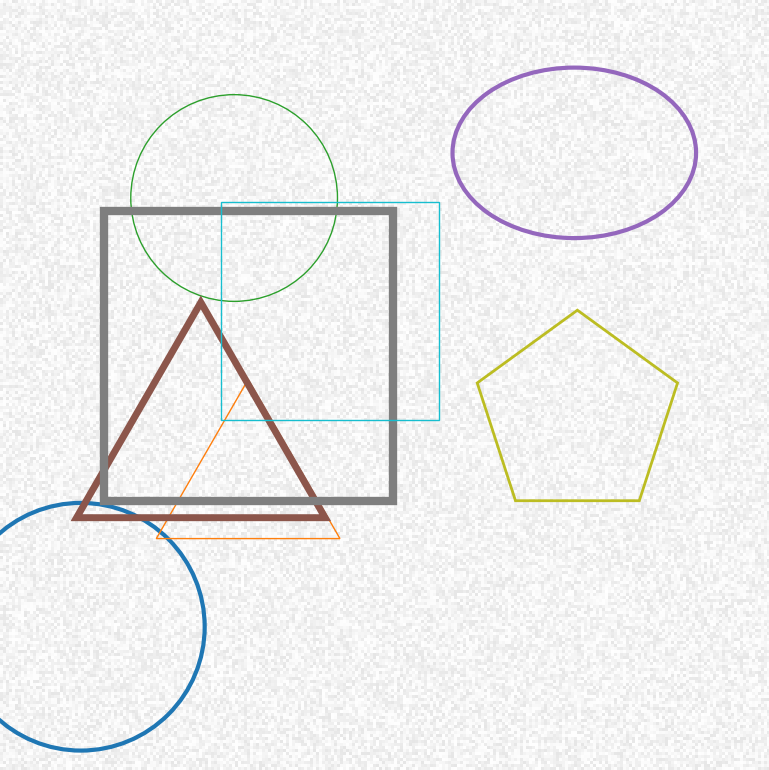[{"shape": "circle", "thickness": 1.5, "radius": 0.8, "center": [0.105, 0.186]}, {"shape": "triangle", "thickness": 0.5, "radius": 0.69, "center": [0.322, 0.369]}, {"shape": "circle", "thickness": 0.5, "radius": 0.67, "center": [0.304, 0.743]}, {"shape": "oval", "thickness": 1.5, "radius": 0.79, "center": [0.746, 0.801]}, {"shape": "triangle", "thickness": 2.5, "radius": 0.93, "center": [0.261, 0.421]}, {"shape": "square", "thickness": 3, "radius": 0.94, "center": [0.323, 0.538]}, {"shape": "pentagon", "thickness": 1, "radius": 0.68, "center": [0.75, 0.46]}, {"shape": "square", "thickness": 0.5, "radius": 0.71, "center": [0.429, 0.596]}]